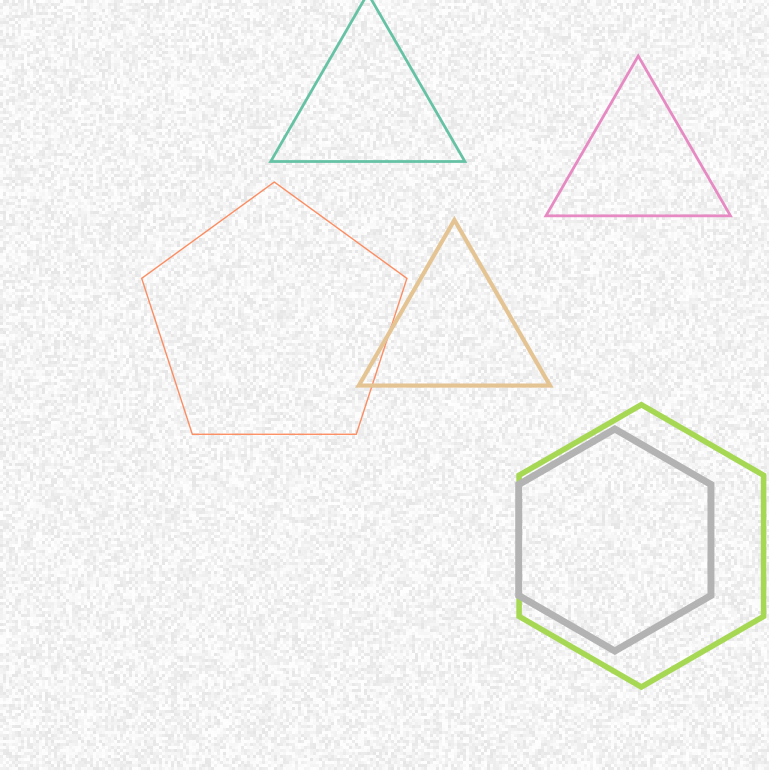[{"shape": "triangle", "thickness": 1, "radius": 0.73, "center": [0.478, 0.863]}, {"shape": "pentagon", "thickness": 0.5, "radius": 0.91, "center": [0.356, 0.583]}, {"shape": "triangle", "thickness": 1, "radius": 0.69, "center": [0.829, 0.789]}, {"shape": "hexagon", "thickness": 2, "radius": 0.92, "center": [0.833, 0.291]}, {"shape": "triangle", "thickness": 1.5, "radius": 0.72, "center": [0.59, 0.571]}, {"shape": "hexagon", "thickness": 2.5, "radius": 0.72, "center": [0.798, 0.299]}]